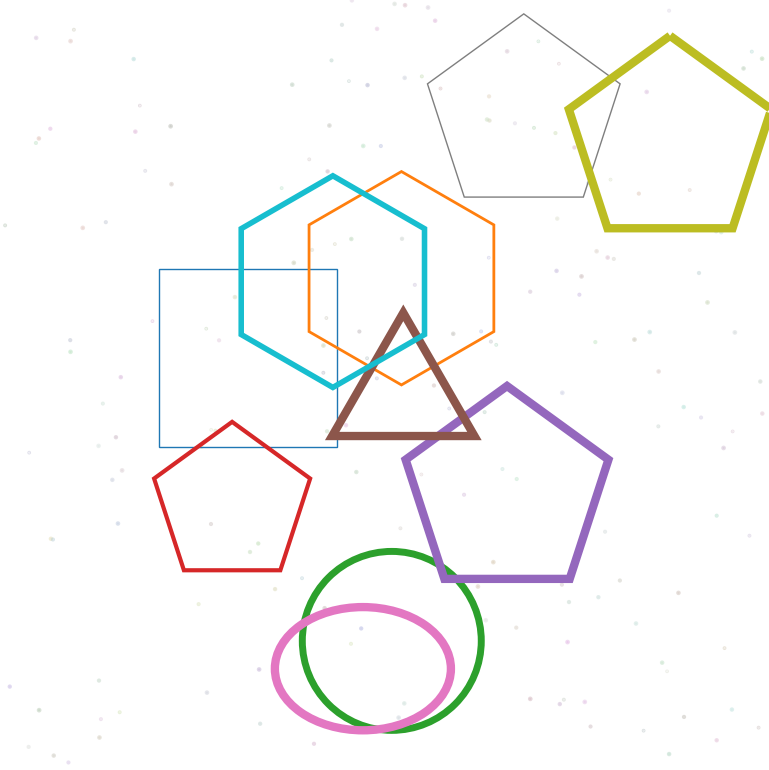[{"shape": "square", "thickness": 0.5, "radius": 0.58, "center": [0.322, 0.535]}, {"shape": "hexagon", "thickness": 1, "radius": 0.69, "center": [0.521, 0.639]}, {"shape": "circle", "thickness": 2.5, "radius": 0.58, "center": [0.509, 0.168]}, {"shape": "pentagon", "thickness": 1.5, "radius": 0.53, "center": [0.301, 0.346]}, {"shape": "pentagon", "thickness": 3, "radius": 0.69, "center": [0.658, 0.36]}, {"shape": "triangle", "thickness": 3, "radius": 0.53, "center": [0.524, 0.487]}, {"shape": "oval", "thickness": 3, "radius": 0.57, "center": [0.471, 0.132]}, {"shape": "pentagon", "thickness": 0.5, "radius": 0.66, "center": [0.68, 0.85]}, {"shape": "pentagon", "thickness": 3, "radius": 0.69, "center": [0.87, 0.815]}, {"shape": "hexagon", "thickness": 2, "radius": 0.69, "center": [0.432, 0.634]}]